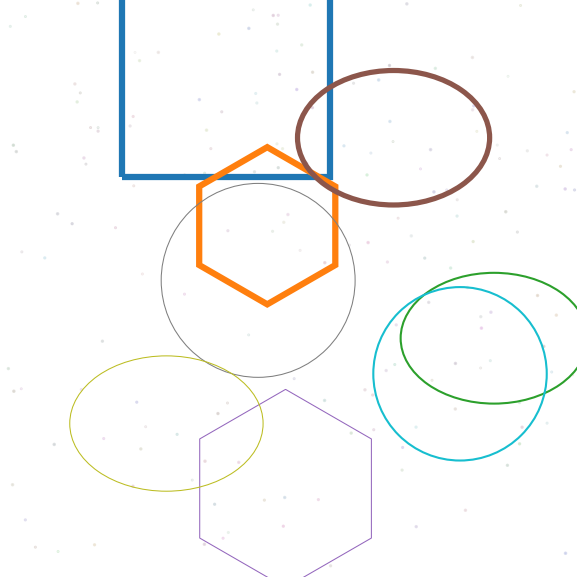[{"shape": "square", "thickness": 3, "radius": 0.9, "center": [0.392, 0.872]}, {"shape": "hexagon", "thickness": 3, "radius": 0.68, "center": [0.463, 0.608]}, {"shape": "oval", "thickness": 1, "radius": 0.81, "center": [0.856, 0.413]}, {"shape": "hexagon", "thickness": 0.5, "radius": 0.86, "center": [0.494, 0.153]}, {"shape": "oval", "thickness": 2.5, "radius": 0.83, "center": [0.682, 0.761]}, {"shape": "circle", "thickness": 0.5, "radius": 0.84, "center": [0.447, 0.514]}, {"shape": "oval", "thickness": 0.5, "radius": 0.84, "center": [0.288, 0.266]}, {"shape": "circle", "thickness": 1, "radius": 0.75, "center": [0.797, 0.352]}]